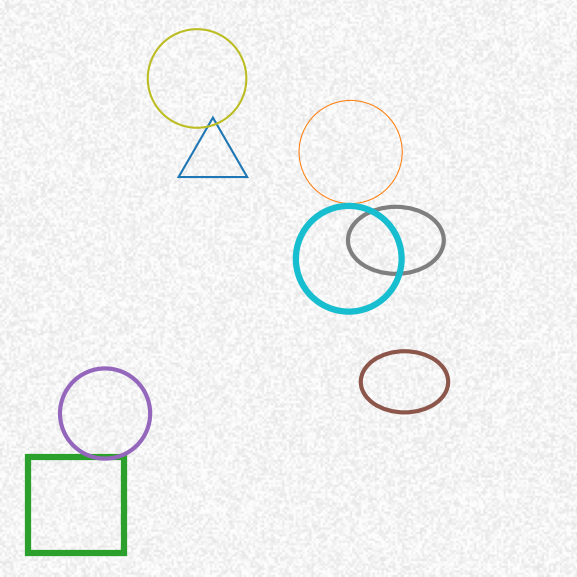[{"shape": "triangle", "thickness": 1, "radius": 0.34, "center": [0.369, 0.727]}, {"shape": "circle", "thickness": 0.5, "radius": 0.45, "center": [0.607, 0.736]}, {"shape": "square", "thickness": 3, "radius": 0.41, "center": [0.132, 0.125]}, {"shape": "circle", "thickness": 2, "radius": 0.39, "center": [0.182, 0.283]}, {"shape": "oval", "thickness": 2, "radius": 0.38, "center": [0.7, 0.338]}, {"shape": "oval", "thickness": 2, "radius": 0.41, "center": [0.686, 0.583]}, {"shape": "circle", "thickness": 1, "radius": 0.43, "center": [0.341, 0.863]}, {"shape": "circle", "thickness": 3, "radius": 0.46, "center": [0.604, 0.551]}]